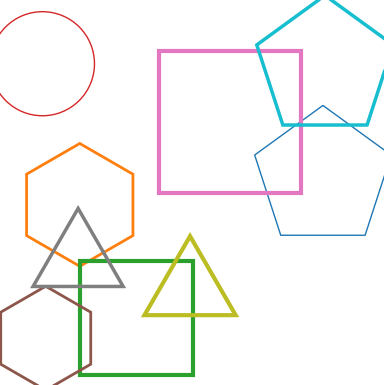[{"shape": "pentagon", "thickness": 1, "radius": 0.93, "center": [0.839, 0.54]}, {"shape": "hexagon", "thickness": 2, "radius": 0.8, "center": [0.207, 0.468]}, {"shape": "square", "thickness": 3, "radius": 0.74, "center": [0.354, 0.174]}, {"shape": "circle", "thickness": 1, "radius": 0.68, "center": [0.11, 0.834]}, {"shape": "hexagon", "thickness": 2, "radius": 0.68, "center": [0.119, 0.122]}, {"shape": "square", "thickness": 3, "radius": 0.92, "center": [0.598, 0.683]}, {"shape": "triangle", "thickness": 2.5, "radius": 0.68, "center": [0.203, 0.323]}, {"shape": "triangle", "thickness": 3, "radius": 0.68, "center": [0.494, 0.25]}, {"shape": "pentagon", "thickness": 2.5, "radius": 0.93, "center": [0.844, 0.826]}]